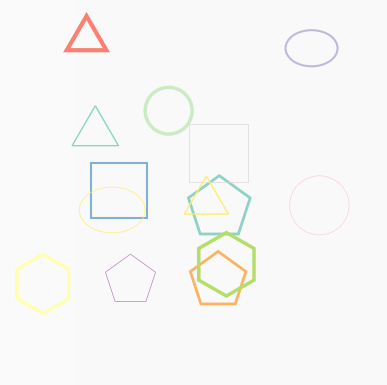[{"shape": "triangle", "thickness": 1, "radius": 0.35, "center": [0.246, 0.656]}, {"shape": "pentagon", "thickness": 2, "radius": 0.42, "center": [0.566, 0.46]}, {"shape": "hexagon", "thickness": 2.5, "radius": 0.38, "center": [0.111, 0.263]}, {"shape": "oval", "thickness": 1.5, "radius": 0.34, "center": [0.804, 0.875]}, {"shape": "triangle", "thickness": 3, "radius": 0.3, "center": [0.223, 0.899]}, {"shape": "square", "thickness": 1.5, "radius": 0.36, "center": [0.308, 0.506]}, {"shape": "pentagon", "thickness": 2, "radius": 0.38, "center": [0.563, 0.271]}, {"shape": "hexagon", "thickness": 2.5, "radius": 0.41, "center": [0.584, 0.314]}, {"shape": "circle", "thickness": 0.5, "radius": 0.38, "center": [0.824, 0.467]}, {"shape": "square", "thickness": 0.5, "radius": 0.38, "center": [0.564, 0.603]}, {"shape": "pentagon", "thickness": 0.5, "radius": 0.34, "center": [0.337, 0.272]}, {"shape": "circle", "thickness": 2.5, "radius": 0.3, "center": [0.435, 0.712]}, {"shape": "triangle", "thickness": 1, "radius": 0.33, "center": [0.533, 0.477]}, {"shape": "oval", "thickness": 0.5, "radius": 0.42, "center": [0.289, 0.455]}]